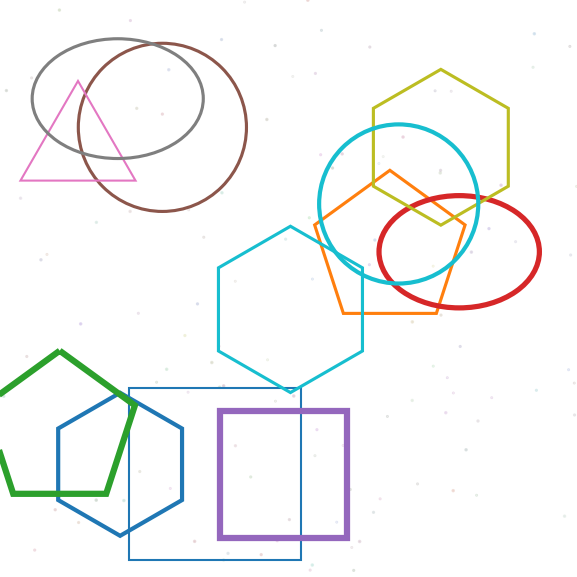[{"shape": "square", "thickness": 1, "radius": 0.74, "center": [0.372, 0.178]}, {"shape": "hexagon", "thickness": 2, "radius": 0.62, "center": [0.208, 0.195]}, {"shape": "pentagon", "thickness": 1.5, "radius": 0.68, "center": [0.675, 0.567]}, {"shape": "pentagon", "thickness": 3, "radius": 0.68, "center": [0.103, 0.255]}, {"shape": "oval", "thickness": 2.5, "radius": 0.69, "center": [0.795, 0.563]}, {"shape": "square", "thickness": 3, "radius": 0.55, "center": [0.491, 0.177]}, {"shape": "circle", "thickness": 1.5, "radius": 0.73, "center": [0.281, 0.779]}, {"shape": "triangle", "thickness": 1, "radius": 0.58, "center": [0.135, 0.744]}, {"shape": "oval", "thickness": 1.5, "radius": 0.74, "center": [0.204, 0.828]}, {"shape": "hexagon", "thickness": 1.5, "radius": 0.67, "center": [0.763, 0.744]}, {"shape": "hexagon", "thickness": 1.5, "radius": 0.72, "center": [0.503, 0.463]}, {"shape": "circle", "thickness": 2, "radius": 0.69, "center": [0.69, 0.646]}]